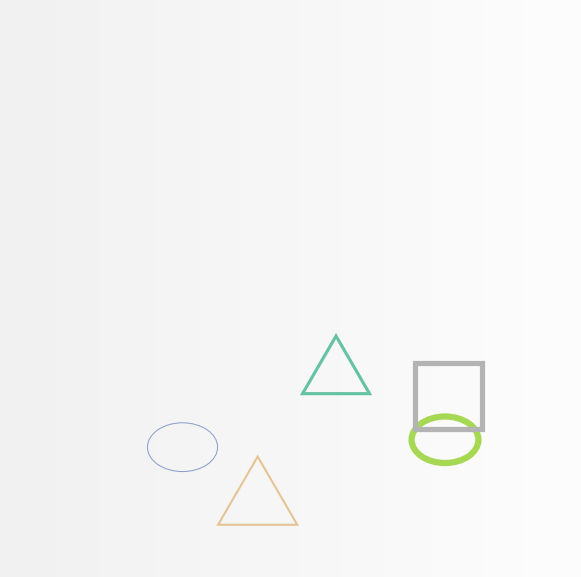[{"shape": "triangle", "thickness": 1.5, "radius": 0.33, "center": [0.578, 0.351]}, {"shape": "oval", "thickness": 0.5, "radius": 0.3, "center": [0.314, 0.225]}, {"shape": "oval", "thickness": 3, "radius": 0.29, "center": [0.766, 0.238]}, {"shape": "triangle", "thickness": 1, "radius": 0.39, "center": [0.443, 0.13]}, {"shape": "square", "thickness": 2.5, "radius": 0.29, "center": [0.771, 0.313]}]